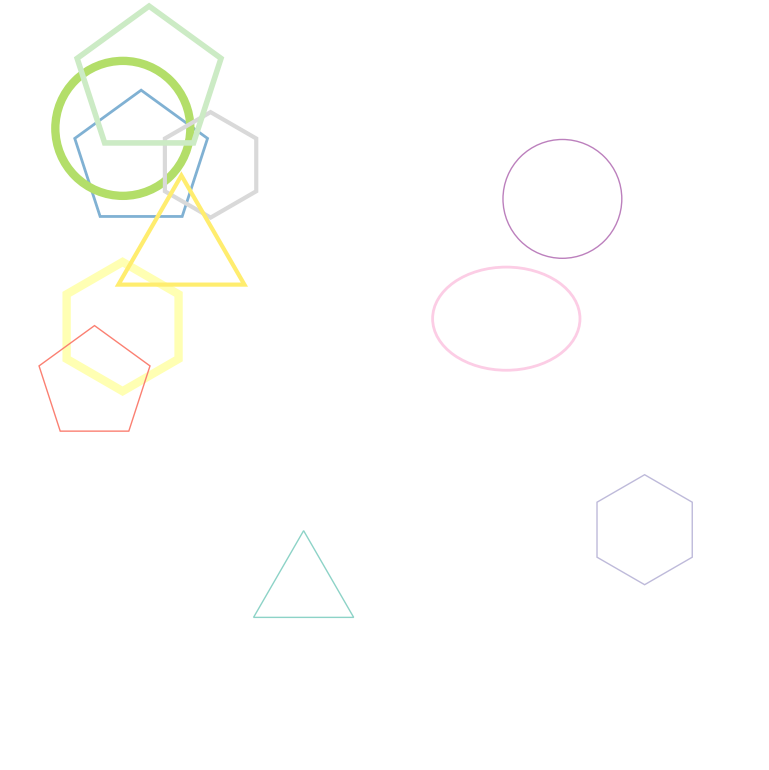[{"shape": "triangle", "thickness": 0.5, "radius": 0.38, "center": [0.394, 0.236]}, {"shape": "hexagon", "thickness": 3, "radius": 0.42, "center": [0.159, 0.576]}, {"shape": "hexagon", "thickness": 0.5, "radius": 0.36, "center": [0.837, 0.312]}, {"shape": "pentagon", "thickness": 0.5, "radius": 0.38, "center": [0.123, 0.501]}, {"shape": "pentagon", "thickness": 1, "radius": 0.45, "center": [0.183, 0.792]}, {"shape": "circle", "thickness": 3, "radius": 0.44, "center": [0.16, 0.833]}, {"shape": "oval", "thickness": 1, "radius": 0.48, "center": [0.658, 0.586]}, {"shape": "hexagon", "thickness": 1.5, "radius": 0.34, "center": [0.273, 0.786]}, {"shape": "circle", "thickness": 0.5, "radius": 0.39, "center": [0.73, 0.742]}, {"shape": "pentagon", "thickness": 2, "radius": 0.49, "center": [0.194, 0.894]}, {"shape": "triangle", "thickness": 1.5, "radius": 0.47, "center": [0.236, 0.678]}]